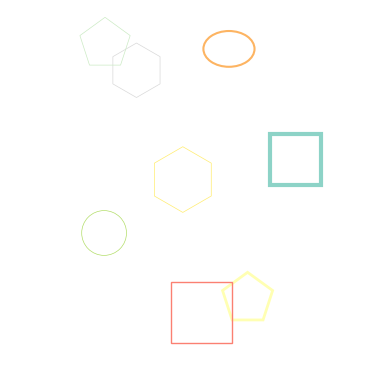[{"shape": "square", "thickness": 3, "radius": 0.33, "center": [0.767, 0.585]}, {"shape": "pentagon", "thickness": 2, "radius": 0.34, "center": [0.643, 0.224]}, {"shape": "square", "thickness": 1, "radius": 0.39, "center": [0.523, 0.189]}, {"shape": "oval", "thickness": 1.5, "radius": 0.33, "center": [0.595, 0.873]}, {"shape": "circle", "thickness": 0.5, "radius": 0.29, "center": [0.27, 0.395]}, {"shape": "hexagon", "thickness": 0.5, "radius": 0.35, "center": [0.354, 0.817]}, {"shape": "pentagon", "thickness": 0.5, "radius": 0.34, "center": [0.273, 0.886]}, {"shape": "hexagon", "thickness": 0.5, "radius": 0.43, "center": [0.475, 0.534]}]